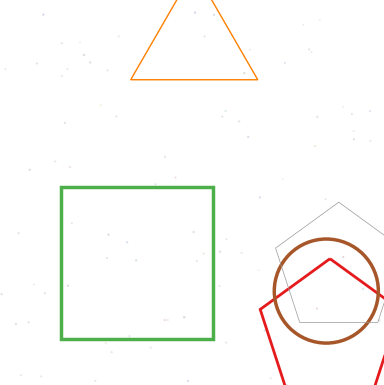[{"shape": "pentagon", "thickness": 2, "radius": 0.95, "center": [0.857, 0.137]}, {"shape": "square", "thickness": 2.5, "radius": 0.99, "center": [0.356, 0.317]}, {"shape": "triangle", "thickness": 1, "radius": 0.95, "center": [0.504, 0.888]}, {"shape": "circle", "thickness": 2.5, "radius": 0.68, "center": [0.848, 0.244]}, {"shape": "pentagon", "thickness": 0.5, "radius": 0.86, "center": [0.88, 0.302]}]